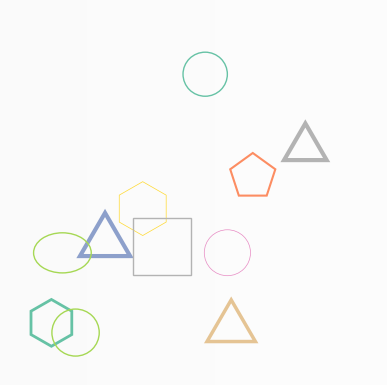[{"shape": "hexagon", "thickness": 2, "radius": 0.3, "center": [0.133, 0.161]}, {"shape": "circle", "thickness": 1, "radius": 0.29, "center": [0.53, 0.807]}, {"shape": "pentagon", "thickness": 1.5, "radius": 0.31, "center": [0.652, 0.541]}, {"shape": "triangle", "thickness": 3, "radius": 0.37, "center": [0.271, 0.372]}, {"shape": "circle", "thickness": 0.5, "radius": 0.3, "center": [0.587, 0.344]}, {"shape": "oval", "thickness": 1, "radius": 0.37, "center": [0.161, 0.343]}, {"shape": "circle", "thickness": 1, "radius": 0.31, "center": [0.195, 0.136]}, {"shape": "hexagon", "thickness": 0.5, "radius": 0.35, "center": [0.368, 0.458]}, {"shape": "triangle", "thickness": 2.5, "radius": 0.36, "center": [0.597, 0.149]}, {"shape": "triangle", "thickness": 3, "radius": 0.32, "center": [0.788, 0.616]}, {"shape": "square", "thickness": 1, "radius": 0.37, "center": [0.418, 0.359]}]